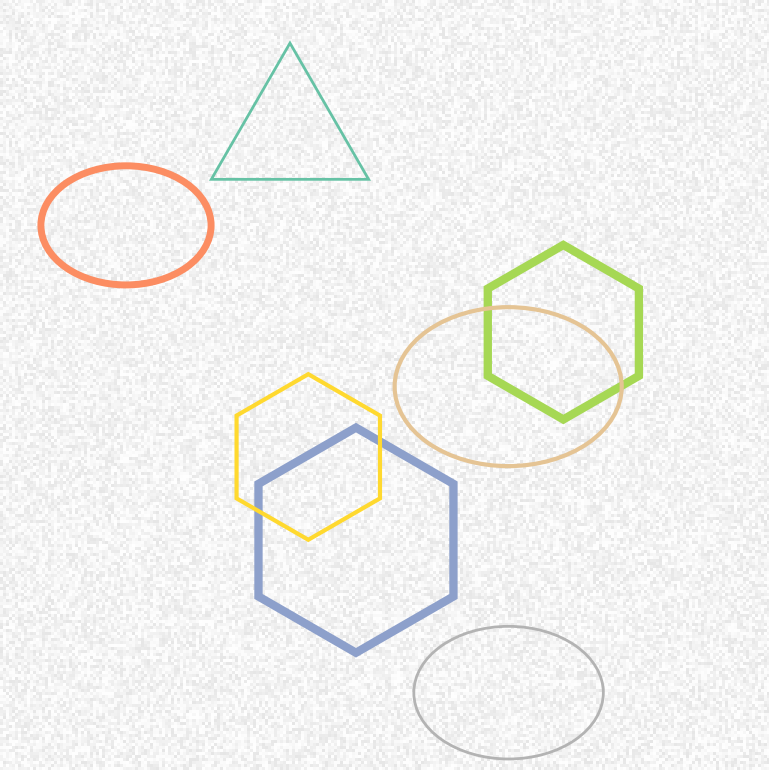[{"shape": "triangle", "thickness": 1, "radius": 0.59, "center": [0.377, 0.826]}, {"shape": "oval", "thickness": 2.5, "radius": 0.55, "center": [0.164, 0.707]}, {"shape": "hexagon", "thickness": 3, "radius": 0.73, "center": [0.462, 0.298]}, {"shape": "hexagon", "thickness": 3, "radius": 0.57, "center": [0.732, 0.569]}, {"shape": "hexagon", "thickness": 1.5, "radius": 0.54, "center": [0.4, 0.407]}, {"shape": "oval", "thickness": 1.5, "radius": 0.74, "center": [0.66, 0.498]}, {"shape": "oval", "thickness": 1, "radius": 0.62, "center": [0.66, 0.1]}]